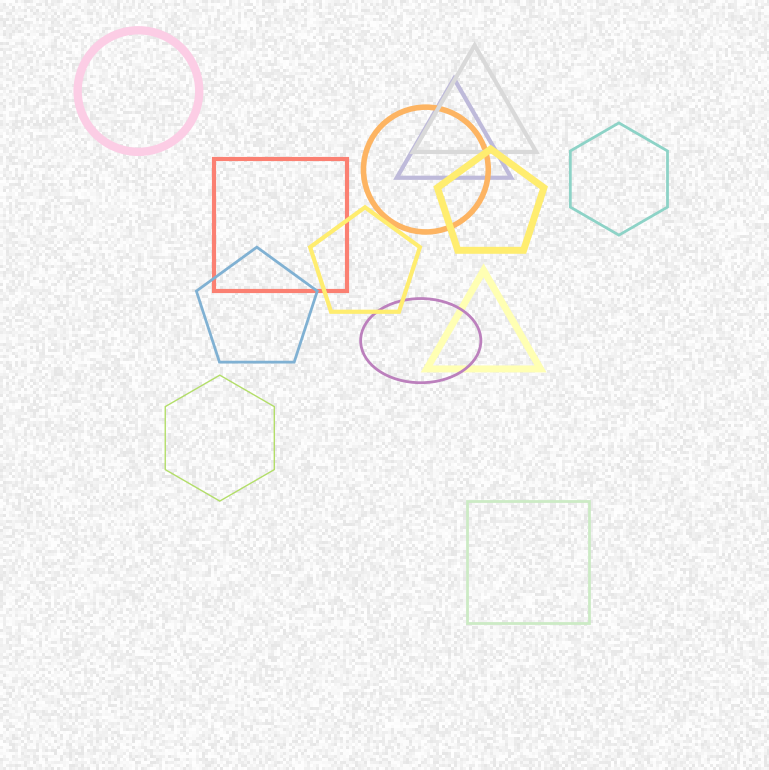[{"shape": "hexagon", "thickness": 1, "radius": 0.36, "center": [0.804, 0.767]}, {"shape": "triangle", "thickness": 2.5, "radius": 0.43, "center": [0.628, 0.564]}, {"shape": "triangle", "thickness": 1.5, "radius": 0.43, "center": [0.59, 0.812]}, {"shape": "square", "thickness": 1.5, "radius": 0.43, "center": [0.364, 0.708]}, {"shape": "pentagon", "thickness": 1, "radius": 0.41, "center": [0.334, 0.596]}, {"shape": "circle", "thickness": 2, "radius": 0.41, "center": [0.553, 0.78]}, {"shape": "hexagon", "thickness": 0.5, "radius": 0.41, "center": [0.285, 0.431]}, {"shape": "circle", "thickness": 3, "radius": 0.39, "center": [0.18, 0.882]}, {"shape": "triangle", "thickness": 1.5, "radius": 0.46, "center": [0.616, 0.849]}, {"shape": "oval", "thickness": 1, "radius": 0.39, "center": [0.546, 0.558]}, {"shape": "square", "thickness": 1, "radius": 0.4, "center": [0.686, 0.27]}, {"shape": "pentagon", "thickness": 2.5, "radius": 0.36, "center": [0.637, 0.734]}, {"shape": "pentagon", "thickness": 1.5, "radius": 0.38, "center": [0.474, 0.656]}]